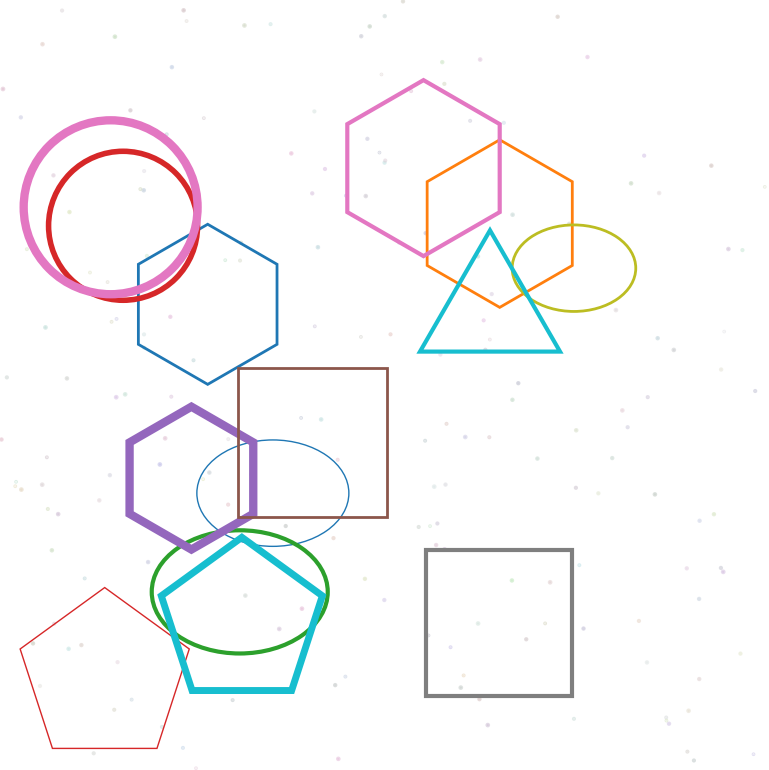[{"shape": "oval", "thickness": 0.5, "radius": 0.49, "center": [0.354, 0.36]}, {"shape": "hexagon", "thickness": 1, "radius": 0.52, "center": [0.27, 0.605]}, {"shape": "hexagon", "thickness": 1, "radius": 0.54, "center": [0.649, 0.71]}, {"shape": "oval", "thickness": 1.5, "radius": 0.57, "center": [0.311, 0.231]}, {"shape": "pentagon", "thickness": 0.5, "radius": 0.58, "center": [0.136, 0.121]}, {"shape": "circle", "thickness": 2, "radius": 0.48, "center": [0.16, 0.707]}, {"shape": "hexagon", "thickness": 3, "radius": 0.46, "center": [0.249, 0.379]}, {"shape": "square", "thickness": 1, "radius": 0.48, "center": [0.406, 0.425]}, {"shape": "circle", "thickness": 3, "radius": 0.56, "center": [0.144, 0.731]}, {"shape": "hexagon", "thickness": 1.5, "radius": 0.57, "center": [0.55, 0.782]}, {"shape": "square", "thickness": 1.5, "radius": 0.47, "center": [0.648, 0.191]}, {"shape": "oval", "thickness": 1, "radius": 0.4, "center": [0.745, 0.652]}, {"shape": "triangle", "thickness": 1.5, "radius": 0.52, "center": [0.636, 0.596]}, {"shape": "pentagon", "thickness": 2.5, "radius": 0.55, "center": [0.314, 0.192]}]